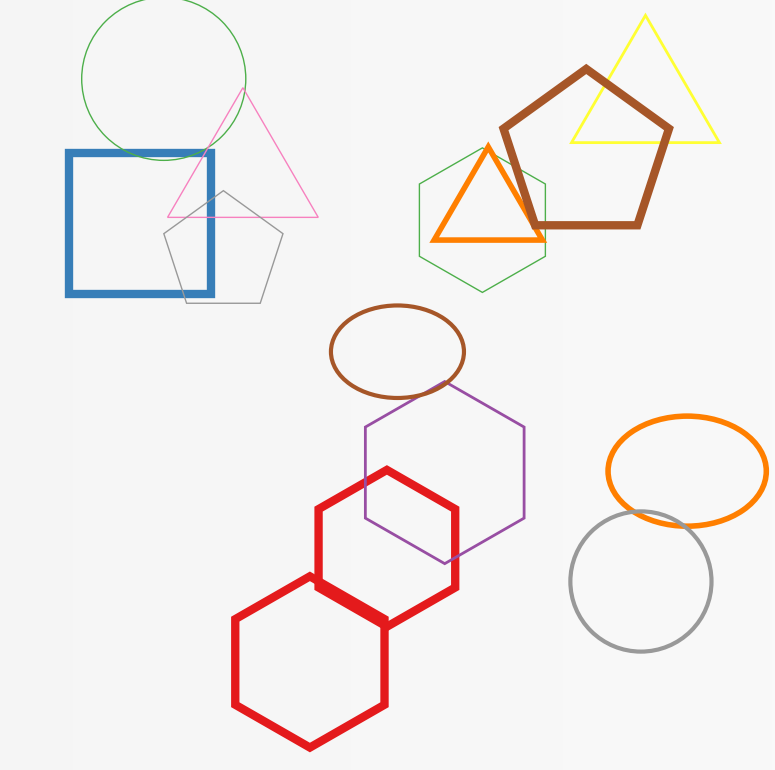[{"shape": "hexagon", "thickness": 3, "radius": 0.51, "center": [0.499, 0.288]}, {"shape": "hexagon", "thickness": 3, "radius": 0.56, "center": [0.4, 0.14]}, {"shape": "square", "thickness": 3, "radius": 0.46, "center": [0.181, 0.71]}, {"shape": "circle", "thickness": 0.5, "radius": 0.53, "center": [0.211, 0.898]}, {"shape": "hexagon", "thickness": 0.5, "radius": 0.47, "center": [0.622, 0.714]}, {"shape": "hexagon", "thickness": 1, "radius": 0.59, "center": [0.574, 0.386]}, {"shape": "triangle", "thickness": 2, "radius": 0.4, "center": [0.63, 0.729]}, {"shape": "oval", "thickness": 2, "radius": 0.51, "center": [0.887, 0.388]}, {"shape": "triangle", "thickness": 1, "radius": 0.55, "center": [0.833, 0.87]}, {"shape": "oval", "thickness": 1.5, "radius": 0.43, "center": [0.513, 0.543]}, {"shape": "pentagon", "thickness": 3, "radius": 0.56, "center": [0.756, 0.798]}, {"shape": "triangle", "thickness": 0.5, "radius": 0.56, "center": [0.313, 0.774]}, {"shape": "pentagon", "thickness": 0.5, "radius": 0.4, "center": [0.288, 0.672]}, {"shape": "circle", "thickness": 1.5, "radius": 0.46, "center": [0.827, 0.245]}]